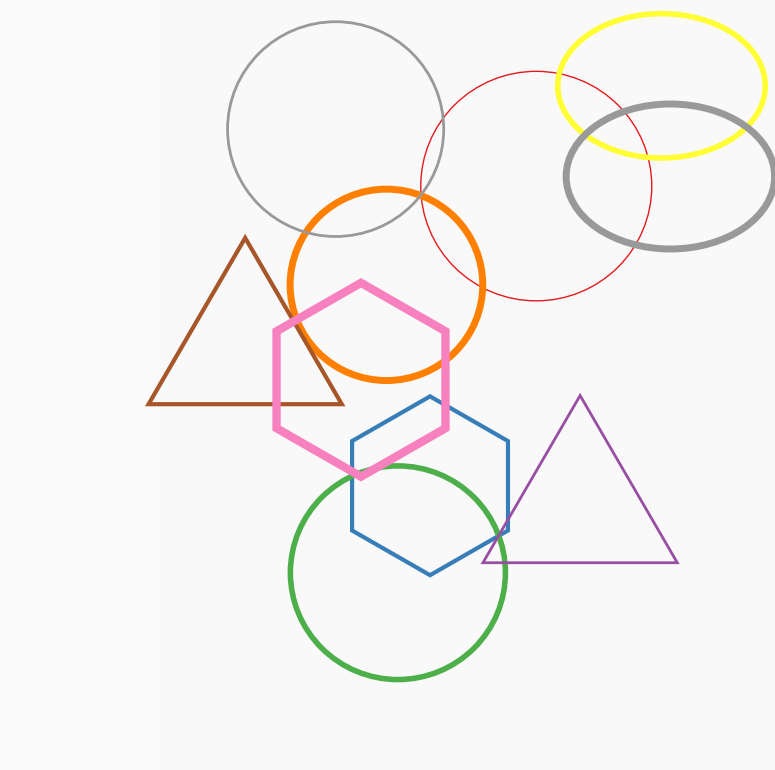[{"shape": "circle", "thickness": 0.5, "radius": 0.75, "center": [0.692, 0.758]}, {"shape": "hexagon", "thickness": 1.5, "radius": 0.58, "center": [0.555, 0.369]}, {"shape": "circle", "thickness": 2, "radius": 0.69, "center": [0.513, 0.256]}, {"shape": "triangle", "thickness": 1, "radius": 0.72, "center": [0.749, 0.342]}, {"shape": "circle", "thickness": 2.5, "radius": 0.62, "center": [0.499, 0.63]}, {"shape": "oval", "thickness": 2, "radius": 0.67, "center": [0.854, 0.889]}, {"shape": "triangle", "thickness": 1.5, "radius": 0.72, "center": [0.316, 0.547]}, {"shape": "hexagon", "thickness": 3, "radius": 0.63, "center": [0.466, 0.507]}, {"shape": "circle", "thickness": 1, "radius": 0.7, "center": [0.433, 0.832]}, {"shape": "oval", "thickness": 2.5, "radius": 0.67, "center": [0.865, 0.771]}]